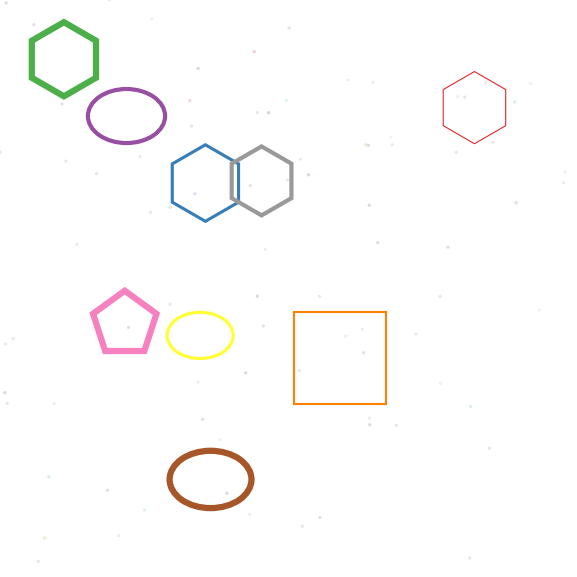[{"shape": "hexagon", "thickness": 0.5, "radius": 0.31, "center": [0.822, 0.813]}, {"shape": "hexagon", "thickness": 1.5, "radius": 0.33, "center": [0.356, 0.682]}, {"shape": "hexagon", "thickness": 3, "radius": 0.32, "center": [0.111, 0.897]}, {"shape": "oval", "thickness": 2, "radius": 0.33, "center": [0.219, 0.798]}, {"shape": "square", "thickness": 1, "radius": 0.4, "center": [0.588, 0.379]}, {"shape": "oval", "thickness": 1.5, "radius": 0.29, "center": [0.347, 0.418]}, {"shape": "oval", "thickness": 3, "radius": 0.35, "center": [0.365, 0.169]}, {"shape": "pentagon", "thickness": 3, "radius": 0.29, "center": [0.216, 0.438]}, {"shape": "hexagon", "thickness": 2, "radius": 0.3, "center": [0.453, 0.686]}]